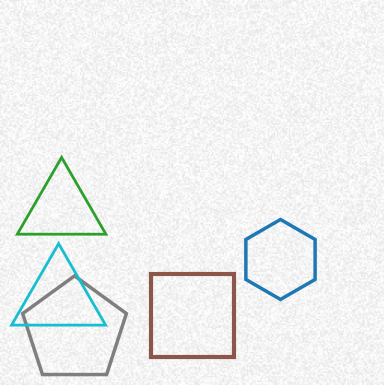[{"shape": "hexagon", "thickness": 2.5, "radius": 0.52, "center": [0.729, 0.326]}, {"shape": "triangle", "thickness": 2, "radius": 0.66, "center": [0.16, 0.458]}, {"shape": "square", "thickness": 3, "radius": 0.54, "center": [0.5, 0.181]}, {"shape": "pentagon", "thickness": 2.5, "radius": 0.71, "center": [0.194, 0.142]}, {"shape": "triangle", "thickness": 2, "radius": 0.71, "center": [0.152, 0.226]}]